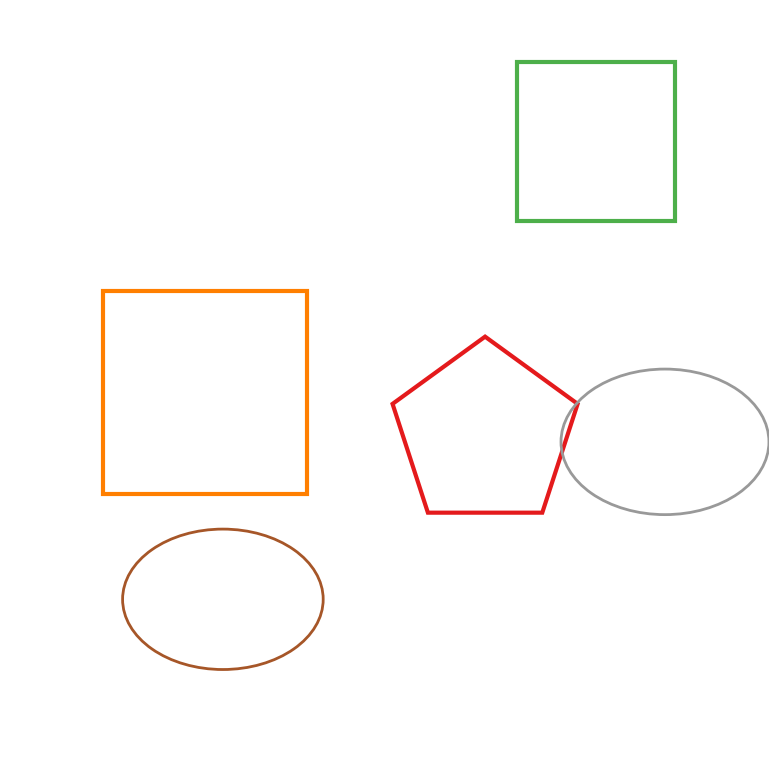[{"shape": "pentagon", "thickness": 1.5, "radius": 0.63, "center": [0.63, 0.436]}, {"shape": "square", "thickness": 1.5, "radius": 0.52, "center": [0.774, 0.816]}, {"shape": "square", "thickness": 1.5, "radius": 0.66, "center": [0.266, 0.49]}, {"shape": "oval", "thickness": 1, "radius": 0.65, "center": [0.289, 0.222]}, {"shape": "oval", "thickness": 1, "radius": 0.68, "center": [0.864, 0.426]}]